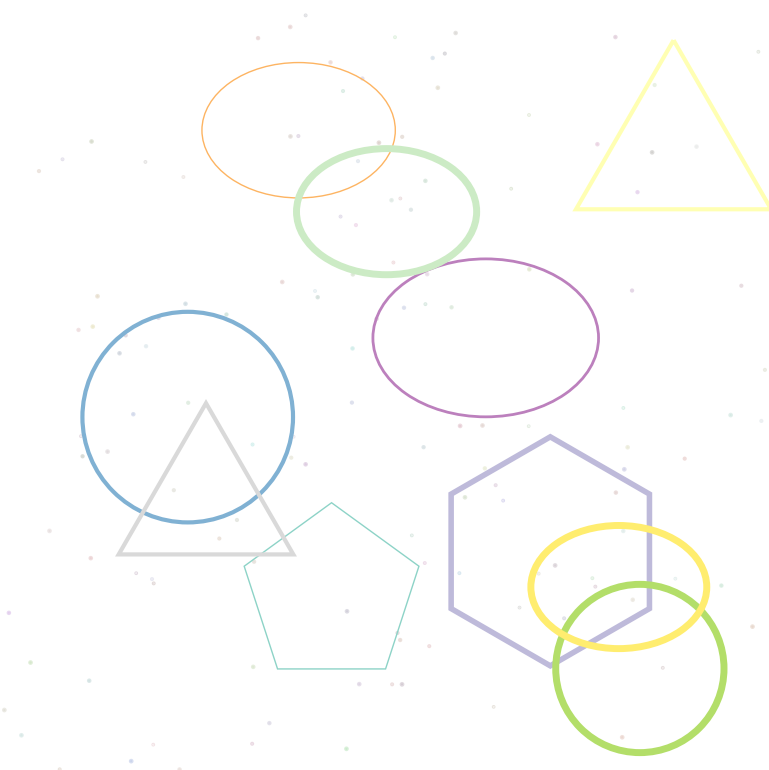[{"shape": "pentagon", "thickness": 0.5, "radius": 0.6, "center": [0.431, 0.228]}, {"shape": "triangle", "thickness": 1.5, "radius": 0.73, "center": [0.875, 0.801]}, {"shape": "hexagon", "thickness": 2, "radius": 0.74, "center": [0.715, 0.284]}, {"shape": "circle", "thickness": 1.5, "radius": 0.68, "center": [0.244, 0.458]}, {"shape": "oval", "thickness": 0.5, "radius": 0.63, "center": [0.388, 0.831]}, {"shape": "circle", "thickness": 2.5, "radius": 0.55, "center": [0.831, 0.132]}, {"shape": "triangle", "thickness": 1.5, "radius": 0.65, "center": [0.268, 0.345]}, {"shape": "oval", "thickness": 1, "radius": 0.73, "center": [0.631, 0.561]}, {"shape": "oval", "thickness": 2.5, "radius": 0.58, "center": [0.502, 0.725]}, {"shape": "oval", "thickness": 2.5, "radius": 0.57, "center": [0.804, 0.238]}]